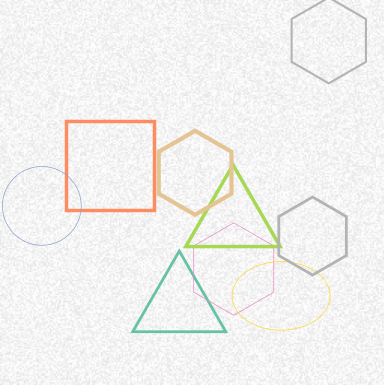[{"shape": "triangle", "thickness": 2, "radius": 0.7, "center": [0.466, 0.208]}, {"shape": "square", "thickness": 2.5, "radius": 0.58, "center": [0.286, 0.57]}, {"shape": "circle", "thickness": 0.5, "radius": 0.51, "center": [0.109, 0.465]}, {"shape": "hexagon", "thickness": 0.5, "radius": 0.6, "center": [0.607, 0.301]}, {"shape": "triangle", "thickness": 2.5, "radius": 0.71, "center": [0.605, 0.43]}, {"shape": "oval", "thickness": 0.5, "radius": 0.64, "center": [0.73, 0.231]}, {"shape": "hexagon", "thickness": 3, "radius": 0.55, "center": [0.507, 0.551]}, {"shape": "hexagon", "thickness": 1.5, "radius": 0.56, "center": [0.854, 0.895]}, {"shape": "hexagon", "thickness": 2, "radius": 0.51, "center": [0.812, 0.387]}]